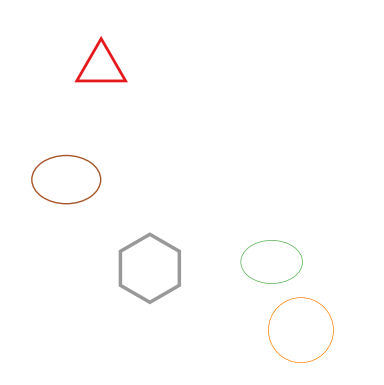[{"shape": "triangle", "thickness": 2, "radius": 0.37, "center": [0.263, 0.826]}, {"shape": "oval", "thickness": 0.5, "radius": 0.4, "center": [0.706, 0.32]}, {"shape": "circle", "thickness": 0.5, "radius": 0.42, "center": [0.782, 0.142]}, {"shape": "oval", "thickness": 1, "radius": 0.45, "center": [0.172, 0.533]}, {"shape": "hexagon", "thickness": 2.5, "radius": 0.44, "center": [0.389, 0.303]}]